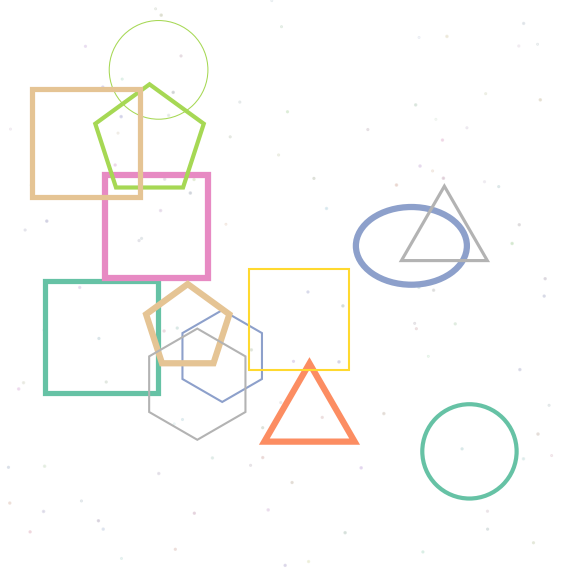[{"shape": "square", "thickness": 2.5, "radius": 0.49, "center": [0.176, 0.416]}, {"shape": "circle", "thickness": 2, "radius": 0.41, "center": [0.813, 0.218]}, {"shape": "triangle", "thickness": 3, "radius": 0.45, "center": [0.536, 0.28]}, {"shape": "oval", "thickness": 3, "radius": 0.48, "center": [0.712, 0.573]}, {"shape": "hexagon", "thickness": 1, "radius": 0.4, "center": [0.385, 0.383]}, {"shape": "square", "thickness": 3, "radius": 0.45, "center": [0.271, 0.607]}, {"shape": "circle", "thickness": 0.5, "radius": 0.43, "center": [0.275, 0.878]}, {"shape": "pentagon", "thickness": 2, "radius": 0.49, "center": [0.259, 0.754]}, {"shape": "square", "thickness": 1, "radius": 0.43, "center": [0.518, 0.446]}, {"shape": "square", "thickness": 2.5, "radius": 0.47, "center": [0.149, 0.751]}, {"shape": "pentagon", "thickness": 3, "radius": 0.38, "center": [0.325, 0.431]}, {"shape": "hexagon", "thickness": 1, "radius": 0.48, "center": [0.342, 0.334]}, {"shape": "triangle", "thickness": 1.5, "radius": 0.43, "center": [0.769, 0.591]}]